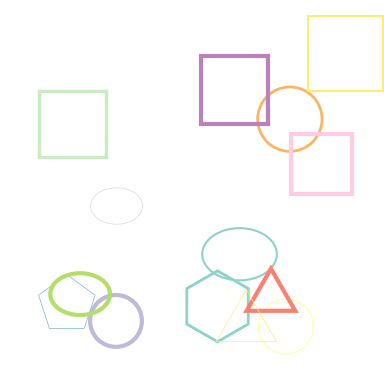[{"shape": "hexagon", "thickness": 2, "radius": 0.46, "center": [0.565, 0.204]}, {"shape": "oval", "thickness": 1.5, "radius": 0.48, "center": [0.622, 0.34]}, {"shape": "circle", "thickness": 1, "radius": 0.36, "center": [0.743, 0.152]}, {"shape": "circle", "thickness": 3, "radius": 0.34, "center": [0.301, 0.166]}, {"shape": "triangle", "thickness": 3, "radius": 0.36, "center": [0.704, 0.229]}, {"shape": "pentagon", "thickness": 0.5, "radius": 0.39, "center": [0.174, 0.21]}, {"shape": "circle", "thickness": 2, "radius": 0.42, "center": [0.753, 0.691]}, {"shape": "oval", "thickness": 3, "radius": 0.39, "center": [0.208, 0.236]}, {"shape": "square", "thickness": 3, "radius": 0.39, "center": [0.835, 0.574]}, {"shape": "oval", "thickness": 0.5, "radius": 0.34, "center": [0.303, 0.465]}, {"shape": "square", "thickness": 3, "radius": 0.44, "center": [0.609, 0.766]}, {"shape": "square", "thickness": 2.5, "radius": 0.43, "center": [0.188, 0.677]}, {"shape": "square", "thickness": 1.5, "radius": 0.49, "center": [0.897, 0.861]}, {"shape": "triangle", "thickness": 0.5, "radius": 0.45, "center": [0.64, 0.158]}]